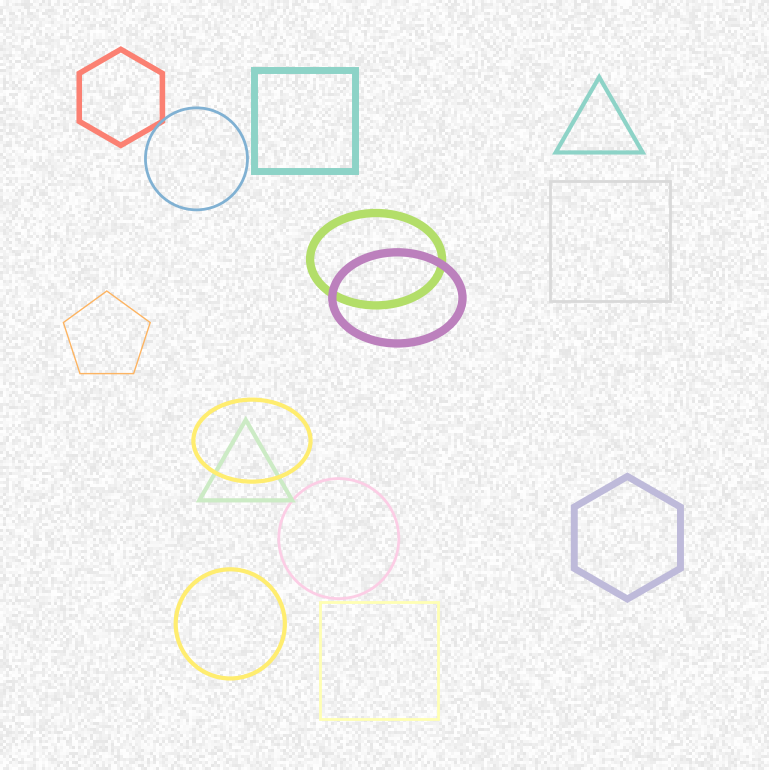[{"shape": "square", "thickness": 2.5, "radius": 0.33, "center": [0.396, 0.844]}, {"shape": "triangle", "thickness": 1.5, "radius": 0.33, "center": [0.778, 0.835]}, {"shape": "square", "thickness": 1, "radius": 0.38, "center": [0.492, 0.142]}, {"shape": "hexagon", "thickness": 2.5, "radius": 0.4, "center": [0.815, 0.302]}, {"shape": "hexagon", "thickness": 2, "radius": 0.31, "center": [0.157, 0.874]}, {"shape": "circle", "thickness": 1, "radius": 0.33, "center": [0.255, 0.794]}, {"shape": "pentagon", "thickness": 0.5, "radius": 0.3, "center": [0.139, 0.563]}, {"shape": "oval", "thickness": 3, "radius": 0.43, "center": [0.488, 0.663]}, {"shape": "circle", "thickness": 1, "radius": 0.39, "center": [0.44, 0.301]}, {"shape": "square", "thickness": 1, "radius": 0.39, "center": [0.792, 0.687]}, {"shape": "oval", "thickness": 3, "radius": 0.42, "center": [0.516, 0.613]}, {"shape": "triangle", "thickness": 1.5, "radius": 0.35, "center": [0.319, 0.385]}, {"shape": "circle", "thickness": 1.5, "radius": 0.35, "center": [0.299, 0.19]}, {"shape": "oval", "thickness": 1.5, "radius": 0.38, "center": [0.327, 0.428]}]